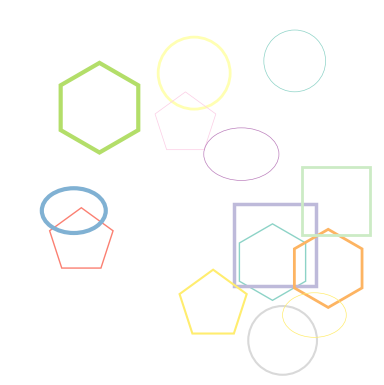[{"shape": "circle", "thickness": 0.5, "radius": 0.4, "center": [0.766, 0.842]}, {"shape": "hexagon", "thickness": 1, "radius": 0.5, "center": [0.708, 0.319]}, {"shape": "circle", "thickness": 2, "radius": 0.47, "center": [0.504, 0.81]}, {"shape": "square", "thickness": 2.5, "radius": 0.53, "center": [0.714, 0.364]}, {"shape": "pentagon", "thickness": 1, "radius": 0.43, "center": [0.211, 0.374]}, {"shape": "oval", "thickness": 3, "radius": 0.42, "center": [0.192, 0.453]}, {"shape": "hexagon", "thickness": 2, "radius": 0.51, "center": [0.852, 0.303]}, {"shape": "hexagon", "thickness": 3, "radius": 0.58, "center": [0.258, 0.72]}, {"shape": "pentagon", "thickness": 0.5, "radius": 0.41, "center": [0.482, 0.678]}, {"shape": "circle", "thickness": 1.5, "radius": 0.45, "center": [0.734, 0.116]}, {"shape": "oval", "thickness": 0.5, "radius": 0.49, "center": [0.627, 0.6]}, {"shape": "square", "thickness": 2, "radius": 0.44, "center": [0.873, 0.477]}, {"shape": "pentagon", "thickness": 1.5, "radius": 0.46, "center": [0.554, 0.208]}, {"shape": "oval", "thickness": 0.5, "radius": 0.41, "center": [0.817, 0.182]}]